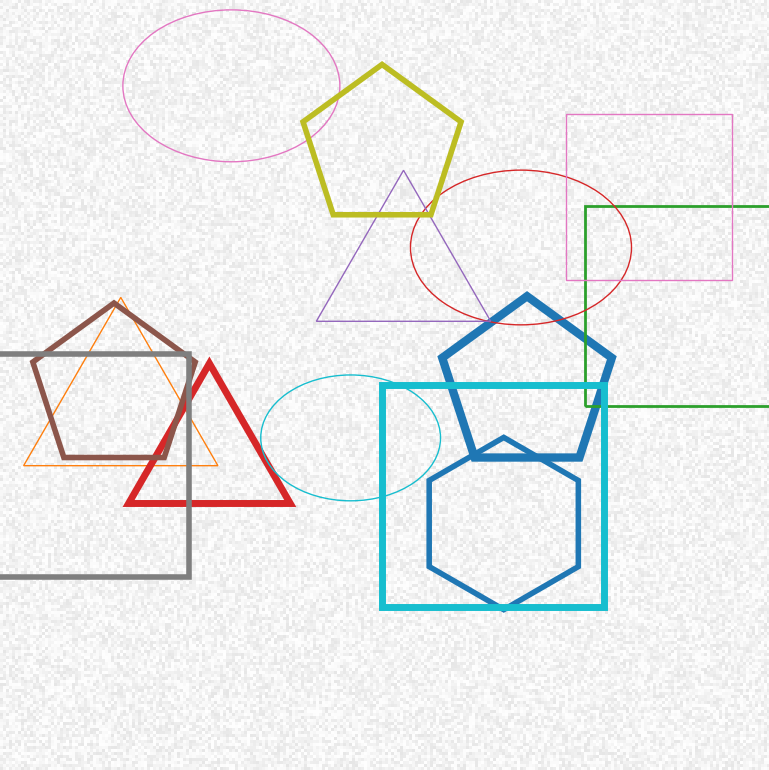[{"shape": "hexagon", "thickness": 2, "radius": 0.56, "center": [0.654, 0.32]}, {"shape": "pentagon", "thickness": 3, "radius": 0.58, "center": [0.684, 0.499]}, {"shape": "triangle", "thickness": 0.5, "radius": 0.73, "center": [0.157, 0.468]}, {"shape": "square", "thickness": 1, "radius": 0.65, "center": [0.89, 0.603]}, {"shape": "triangle", "thickness": 2.5, "radius": 0.61, "center": [0.272, 0.407]}, {"shape": "oval", "thickness": 0.5, "radius": 0.72, "center": [0.677, 0.679]}, {"shape": "triangle", "thickness": 0.5, "radius": 0.65, "center": [0.524, 0.648]}, {"shape": "pentagon", "thickness": 2, "radius": 0.55, "center": [0.148, 0.496]}, {"shape": "oval", "thickness": 0.5, "radius": 0.7, "center": [0.3, 0.889]}, {"shape": "square", "thickness": 0.5, "radius": 0.54, "center": [0.843, 0.744]}, {"shape": "square", "thickness": 2, "radius": 0.72, "center": [0.1, 0.395]}, {"shape": "pentagon", "thickness": 2, "radius": 0.54, "center": [0.496, 0.808]}, {"shape": "oval", "thickness": 0.5, "radius": 0.58, "center": [0.455, 0.431]}, {"shape": "square", "thickness": 2.5, "radius": 0.72, "center": [0.64, 0.356]}]